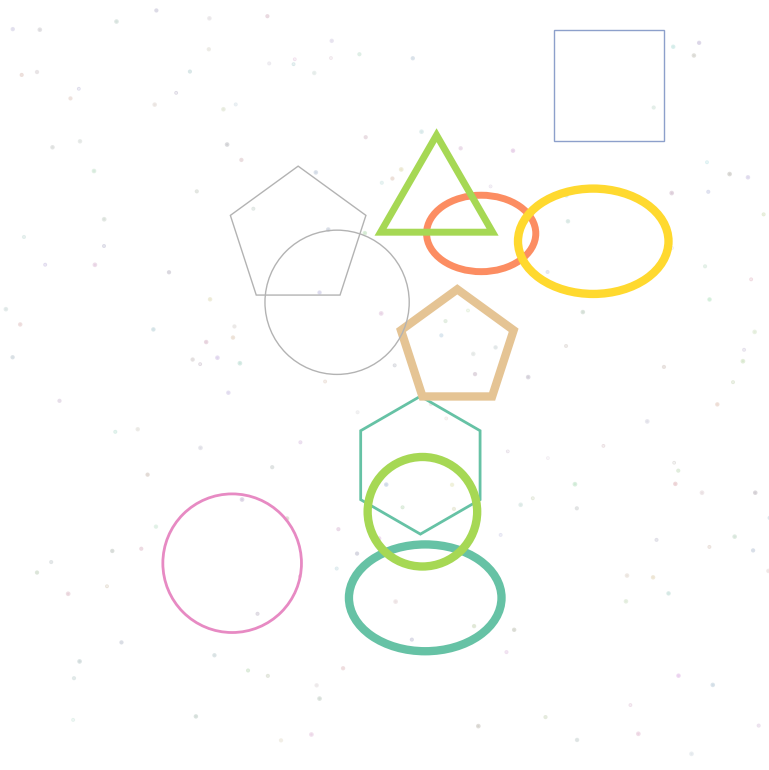[{"shape": "hexagon", "thickness": 1, "radius": 0.45, "center": [0.546, 0.396]}, {"shape": "oval", "thickness": 3, "radius": 0.5, "center": [0.552, 0.224]}, {"shape": "oval", "thickness": 2.5, "radius": 0.35, "center": [0.625, 0.697]}, {"shape": "square", "thickness": 0.5, "radius": 0.36, "center": [0.791, 0.889]}, {"shape": "circle", "thickness": 1, "radius": 0.45, "center": [0.302, 0.269]}, {"shape": "triangle", "thickness": 2.5, "radius": 0.42, "center": [0.567, 0.74]}, {"shape": "circle", "thickness": 3, "radius": 0.36, "center": [0.549, 0.335]}, {"shape": "oval", "thickness": 3, "radius": 0.49, "center": [0.77, 0.687]}, {"shape": "pentagon", "thickness": 3, "radius": 0.38, "center": [0.594, 0.547]}, {"shape": "pentagon", "thickness": 0.5, "radius": 0.46, "center": [0.387, 0.692]}, {"shape": "circle", "thickness": 0.5, "radius": 0.47, "center": [0.438, 0.607]}]